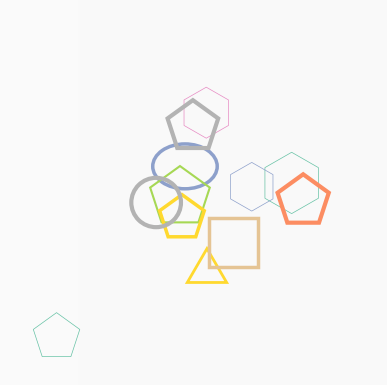[{"shape": "pentagon", "thickness": 0.5, "radius": 0.32, "center": [0.146, 0.125]}, {"shape": "hexagon", "thickness": 0.5, "radius": 0.4, "center": [0.753, 0.525]}, {"shape": "pentagon", "thickness": 3, "radius": 0.35, "center": [0.782, 0.478]}, {"shape": "hexagon", "thickness": 0.5, "radius": 0.32, "center": [0.65, 0.515]}, {"shape": "oval", "thickness": 2.5, "radius": 0.42, "center": [0.477, 0.568]}, {"shape": "hexagon", "thickness": 0.5, "radius": 0.33, "center": [0.532, 0.707]}, {"shape": "pentagon", "thickness": 1.5, "radius": 0.4, "center": [0.464, 0.488]}, {"shape": "pentagon", "thickness": 2.5, "radius": 0.3, "center": [0.47, 0.434]}, {"shape": "triangle", "thickness": 2, "radius": 0.29, "center": [0.534, 0.296]}, {"shape": "square", "thickness": 2.5, "radius": 0.32, "center": [0.603, 0.37]}, {"shape": "circle", "thickness": 3, "radius": 0.32, "center": [0.403, 0.474]}, {"shape": "pentagon", "thickness": 3, "radius": 0.34, "center": [0.498, 0.671]}]